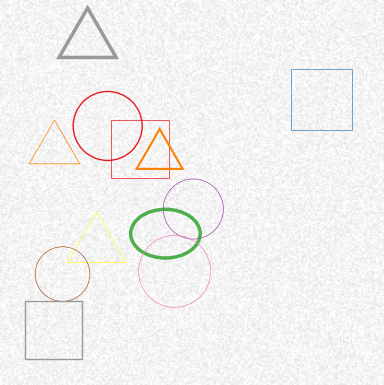[{"shape": "square", "thickness": 0.5, "radius": 0.38, "center": [0.364, 0.612]}, {"shape": "circle", "thickness": 1, "radius": 0.45, "center": [0.28, 0.673]}, {"shape": "square", "thickness": 0.5, "radius": 0.4, "center": [0.835, 0.741]}, {"shape": "oval", "thickness": 2.5, "radius": 0.45, "center": [0.43, 0.393]}, {"shape": "circle", "thickness": 0.5, "radius": 0.39, "center": [0.502, 0.457]}, {"shape": "triangle", "thickness": 0.5, "radius": 0.38, "center": [0.141, 0.612]}, {"shape": "triangle", "thickness": 1.5, "radius": 0.34, "center": [0.415, 0.596]}, {"shape": "triangle", "thickness": 0.5, "radius": 0.44, "center": [0.251, 0.362]}, {"shape": "circle", "thickness": 0.5, "radius": 0.36, "center": [0.162, 0.288]}, {"shape": "circle", "thickness": 0.5, "radius": 0.47, "center": [0.454, 0.295]}, {"shape": "triangle", "thickness": 2.5, "radius": 0.43, "center": [0.227, 0.894]}, {"shape": "square", "thickness": 1, "radius": 0.37, "center": [0.138, 0.143]}]